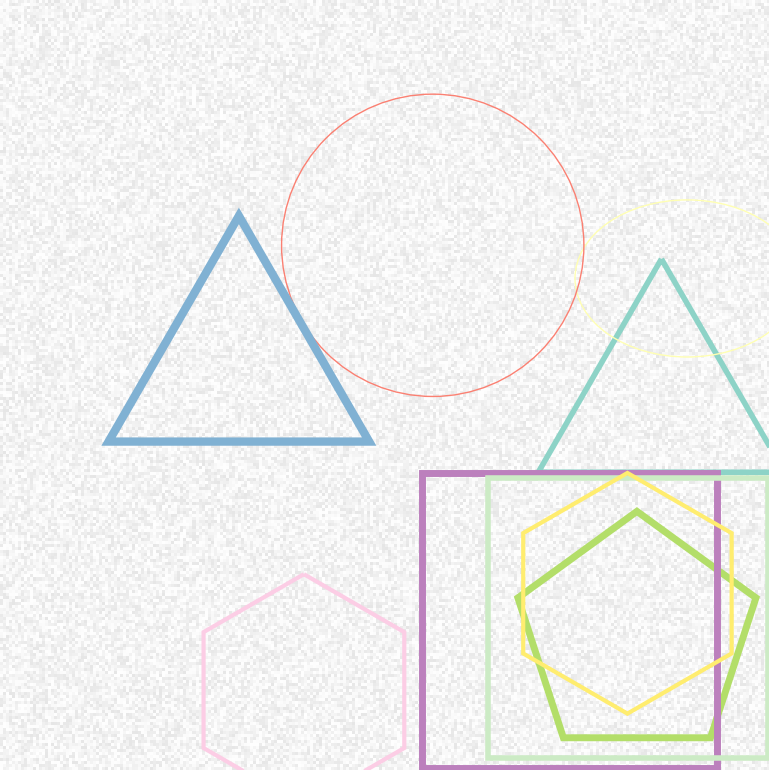[{"shape": "triangle", "thickness": 2, "radius": 0.92, "center": [0.859, 0.479]}, {"shape": "oval", "thickness": 0.5, "radius": 0.73, "center": [0.892, 0.638]}, {"shape": "circle", "thickness": 0.5, "radius": 0.98, "center": [0.562, 0.681]}, {"shape": "triangle", "thickness": 3, "radius": 0.98, "center": [0.31, 0.524]}, {"shape": "pentagon", "thickness": 2.5, "radius": 0.81, "center": [0.827, 0.173]}, {"shape": "hexagon", "thickness": 1.5, "radius": 0.75, "center": [0.395, 0.104]}, {"shape": "square", "thickness": 2.5, "radius": 0.96, "center": [0.74, 0.194]}, {"shape": "square", "thickness": 2, "radius": 0.91, "center": [0.816, 0.197]}, {"shape": "hexagon", "thickness": 1.5, "radius": 0.78, "center": [0.815, 0.229]}]